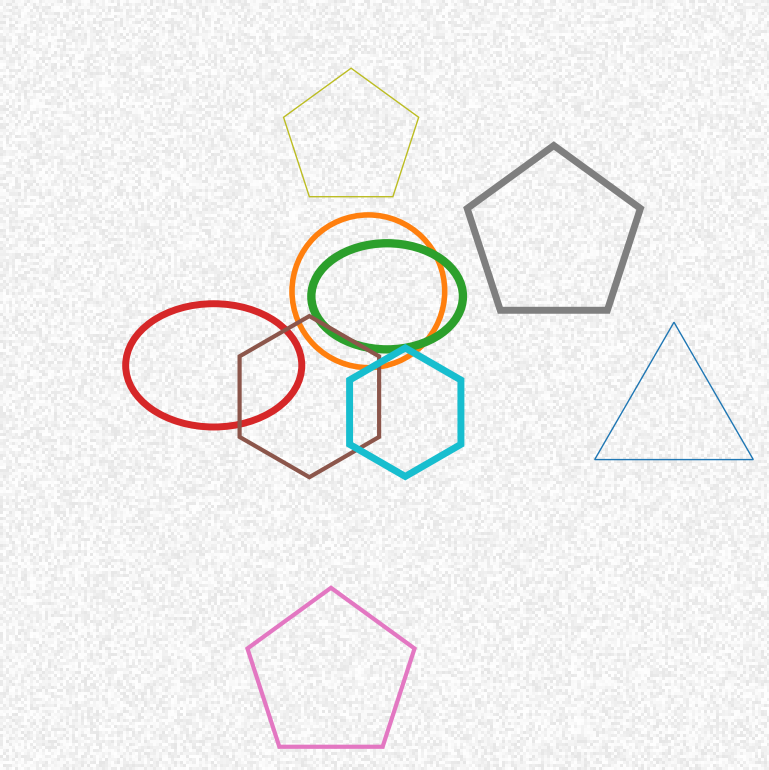[{"shape": "triangle", "thickness": 0.5, "radius": 0.59, "center": [0.875, 0.463]}, {"shape": "circle", "thickness": 2, "radius": 0.5, "center": [0.478, 0.622]}, {"shape": "oval", "thickness": 3, "radius": 0.49, "center": [0.503, 0.615]}, {"shape": "oval", "thickness": 2.5, "radius": 0.57, "center": [0.278, 0.526]}, {"shape": "hexagon", "thickness": 1.5, "radius": 0.52, "center": [0.402, 0.485]}, {"shape": "pentagon", "thickness": 1.5, "radius": 0.57, "center": [0.43, 0.122]}, {"shape": "pentagon", "thickness": 2.5, "radius": 0.59, "center": [0.719, 0.693]}, {"shape": "pentagon", "thickness": 0.5, "radius": 0.46, "center": [0.456, 0.819]}, {"shape": "hexagon", "thickness": 2.5, "radius": 0.42, "center": [0.526, 0.465]}]